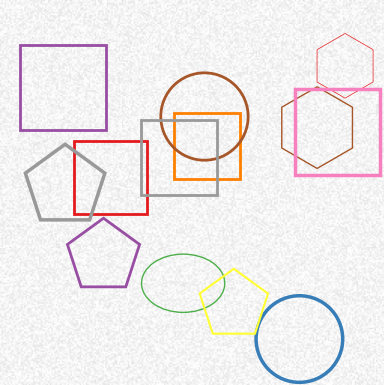[{"shape": "square", "thickness": 2, "radius": 0.47, "center": [0.287, 0.539]}, {"shape": "hexagon", "thickness": 0.5, "radius": 0.42, "center": [0.896, 0.829]}, {"shape": "circle", "thickness": 2.5, "radius": 0.56, "center": [0.778, 0.119]}, {"shape": "oval", "thickness": 1, "radius": 0.54, "center": [0.476, 0.264]}, {"shape": "square", "thickness": 2, "radius": 0.56, "center": [0.163, 0.773]}, {"shape": "pentagon", "thickness": 2, "radius": 0.49, "center": [0.269, 0.335]}, {"shape": "square", "thickness": 2, "radius": 0.43, "center": [0.539, 0.621]}, {"shape": "pentagon", "thickness": 1.5, "radius": 0.47, "center": [0.607, 0.209]}, {"shape": "circle", "thickness": 2, "radius": 0.57, "center": [0.531, 0.697]}, {"shape": "hexagon", "thickness": 1, "radius": 0.53, "center": [0.824, 0.669]}, {"shape": "square", "thickness": 2.5, "radius": 0.55, "center": [0.877, 0.657]}, {"shape": "square", "thickness": 2, "radius": 0.49, "center": [0.465, 0.59]}, {"shape": "pentagon", "thickness": 2.5, "radius": 0.54, "center": [0.169, 0.517]}]